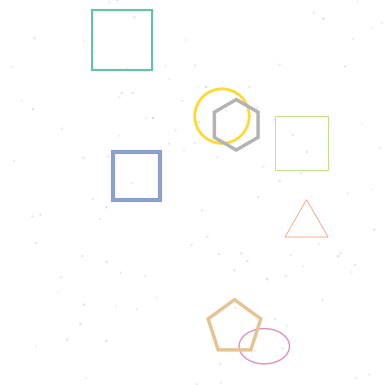[{"shape": "square", "thickness": 1.5, "radius": 0.39, "center": [0.317, 0.896]}, {"shape": "triangle", "thickness": 0.5, "radius": 0.32, "center": [0.796, 0.417]}, {"shape": "square", "thickness": 3, "radius": 0.31, "center": [0.355, 0.544]}, {"shape": "oval", "thickness": 1, "radius": 0.33, "center": [0.686, 0.101]}, {"shape": "square", "thickness": 0.5, "radius": 0.35, "center": [0.783, 0.629]}, {"shape": "circle", "thickness": 2, "radius": 0.35, "center": [0.577, 0.698]}, {"shape": "pentagon", "thickness": 2.5, "radius": 0.36, "center": [0.609, 0.15]}, {"shape": "hexagon", "thickness": 2.5, "radius": 0.33, "center": [0.614, 0.676]}]